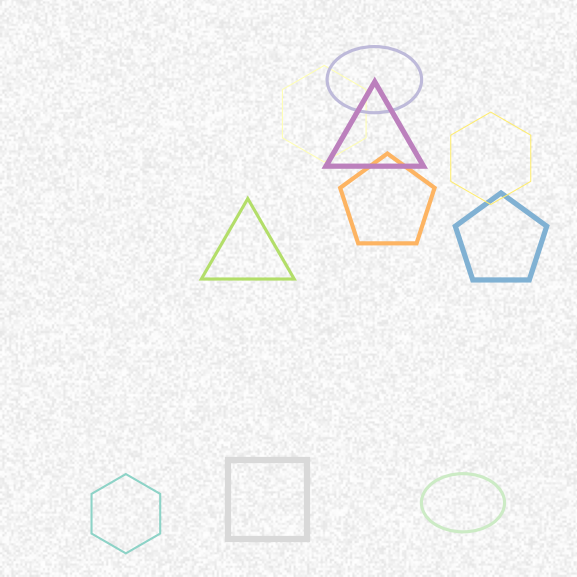[{"shape": "hexagon", "thickness": 1, "radius": 0.34, "center": [0.218, 0.11]}, {"shape": "hexagon", "thickness": 0.5, "radius": 0.42, "center": [0.561, 0.802]}, {"shape": "oval", "thickness": 1.5, "radius": 0.41, "center": [0.648, 0.861]}, {"shape": "pentagon", "thickness": 2.5, "radius": 0.42, "center": [0.868, 0.582]}, {"shape": "pentagon", "thickness": 2, "radius": 0.43, "center": [0.671, 0.647]}, {"shape": "triangle", "thickness": 1.5, "radius": 0.46, "center": [0.429, 0.562]}, {"shape": "square", "thickness": 3, "radius": 0.34, "center": [0.463, 0.134]}, {"shape": "triangle", "thickness": 2.5, "radius": 0.49, "center": [0.649, 0.76]}, {"shape": "oval", "thickness": 1.5, "radius": 0.36, "center": [0.802, 0.129]}, {"shape": "hexagon", "thickness": 0.5, "radius": 0.4, "center": [0.85, 0.725]}]